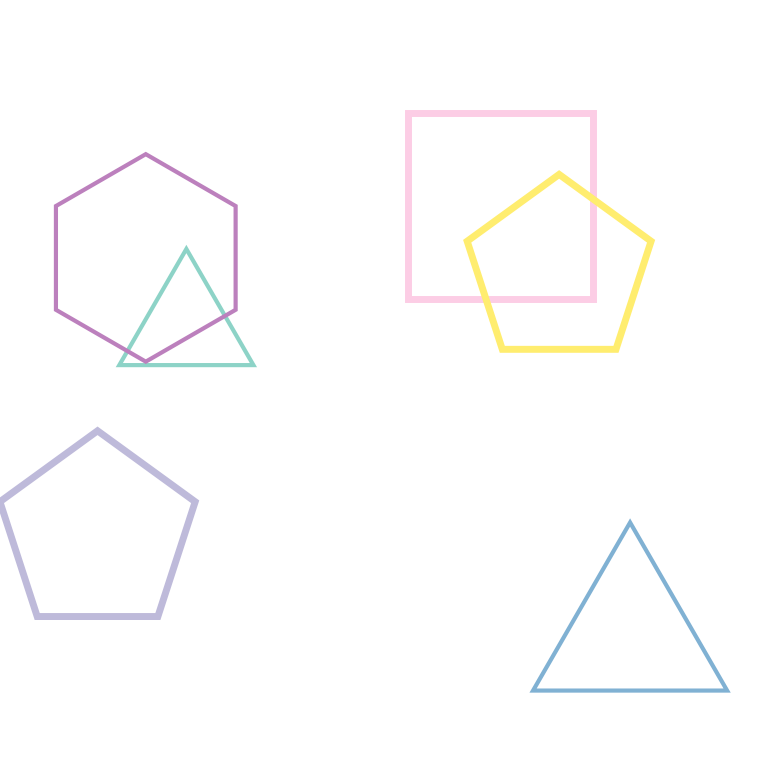[{"shape": "triangle", "thickness": 1.5, "radius": 0.5, "center": [0.242, 0.576]}, {"shape": "pentagon", "thickness": 2.5, "radius": 0.67, "center": [0.127, 0.307]}, {"shape": "triangle", "thickness": 1.5, "radius": 0.73, "center": [0.818, 0.176]}, {"shape": "square", "thickness": 2.5, "radius": 0.6, "center": [0.65, 0.733]}, {"shape": "hexagon", "thickness": 1.5, "radius": 0.67, "center": [0.189, 0.665]}, {"shape": "pentagon", "thickness": 2.5, "radius": 0.63, "center": [0.726, 0.648]}]